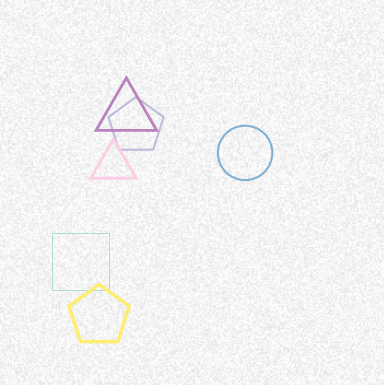[{"shape": "square", "thickness": 0.5, "radius": 0.37, "center": [0.209, 0.321]}, {"shape": "pentagon", "thickness": 1.5, "radius": 0.38, "center": [0.353, 0.672]}, {"shape": "circle", "thickness": 1.5, "radius": 0.35, "center": [0.637, 0.603]}, {"shape": "triangle", "thickness": 2, "radius": 0.34, "center": [0.295, 0.571]}, {"shape": "triangle", "thickness": 2, "radius": 0.45, "center": [0.328, 0.707]}, {"shape": "pentagon", "thickness": 2.5, "radius": 0.41, "center": [0.258, 0.179]}]